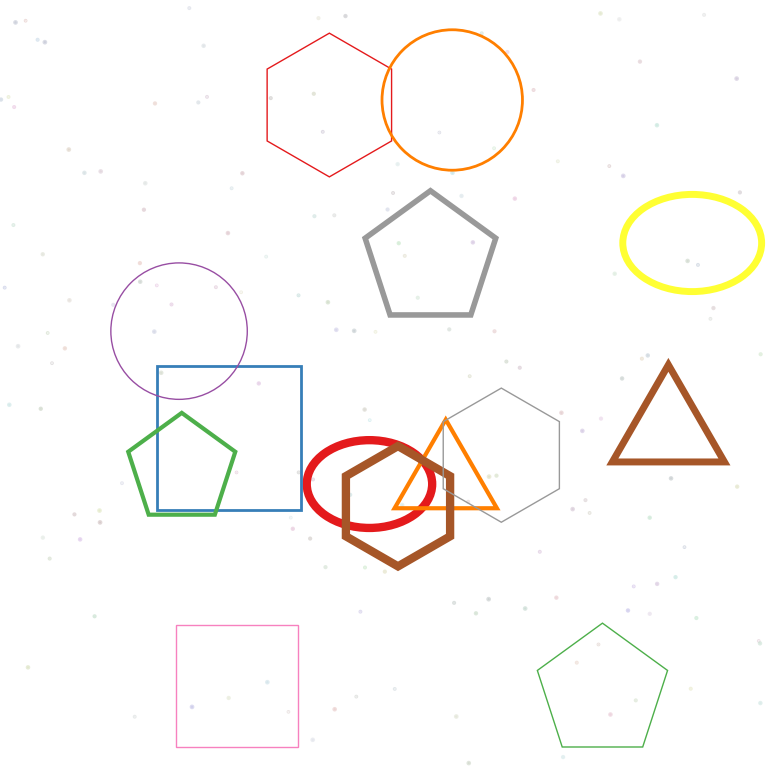[{"shape": "hexagon", "thickness": 0.5, "radius": 0.47, "center": [0.428, 0.864]}, {"shape": "oval", "thickness": 3, "radius": 0.41, "center": [0.48, 0.371]}, {"shape": "square", "thickness": 1, "radius": 0.47, "center": [0.297, 0.431]}, {"shape": "pentagon", "thickness": 1.5, "radius": 0.37, "center": [0.236, 0.391]}, {"shape": "pentagon", "thickness": 0.5, "radius": 0.44, "center": [0.782, 0.102]}, {"shape": "circle", "thickness": 0.5, "radius": 0.44, "center": [0.233, 0.57]}, {"shape": "circle", "thickness": 1, "radius": 0.46, "center": [0.587, 0.87]}, {"shape": "triangle", "thickness": 1.5, "radius": 0.38, "center": [0.579, 0.378]}, {"shape": "oval", "thickness": 2.5, "radius": 0.45, "center": [0.899, 0.684]}, {"shape": "hexagon", "thickness": 3, "radius": 0.39, "center": [0.517, 0.343]}, {"shape": "triangle", "thickness": 2.5, "radius": 0.42, "center": [0.868, 0.442]}, {"shape": "square", "thickness": 0.5, "radius": 0.4, "center": [0.307, 0.109]}, {"shape": "hexagon", "thickness": 0.5, "radius": 0.44, "center": [0.651, 0.409]}, {"shape": "pentagon", "thickness": 2, "radius": 0.45, "center": [0.559, 0.663]}]